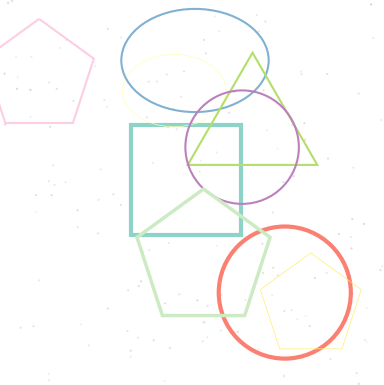[{"shape": "square", "thickness": 3, "radius": 0.72, "center": [0.484, 0.531]}, {"shape": "oval", "thickness": 0.5, "radius": 0.67, "center": [0.452, 0.765]}, {"shape": "circle", "thickness": 3, "radius": 0.86, "center": [0.74, 0.24]}, {"shape": "oval", "thickness": 1.5, "radius": 0.96, "center": [0.506, 0.843]}, {"shape": "triangle", "thickness": 1.5, "radius": 0.97, "center": [0.656, 0.669]}, {"shape": "pentagon", "thickness": 1.5, "radius": 0.75, "center": [0.102, 0.802]}, {"shape": "circle", "thickness": 1.5, "radius": 0.74, "center": [0.629, 0.618]}, {"shape": "pentagon", "thickness": 2.5, "radius": 0.91, "center": [0.529, 0.327]}, {"shape": "pentagon", "thickness": 0.5, "radius": 0.69, "center": [0.807, 0.205]}]